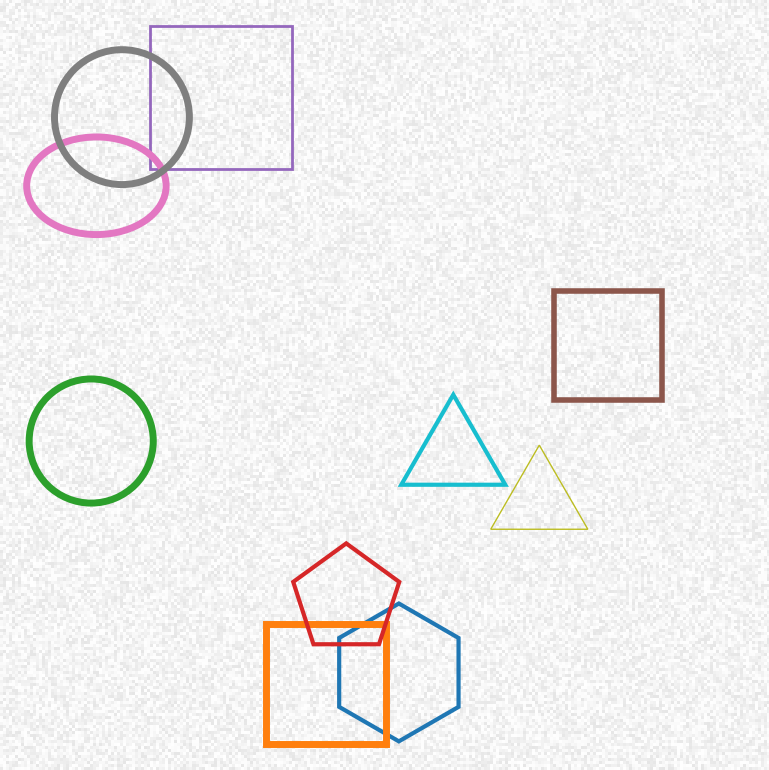[{"shape": "hexagon", "thickness": 1.5, "radius": 0.45, "center": [0.518, 0.127]}, {"shape": "square", "thickness": 2.5, "radius": 0.39, "center": [0.423, 0.112]}, {"shape": "circle", "thickness": 2.5, "radius": 0.4, "center": [0.118, 0.427]}, {"shape": "pentagon", "thickness": 1.5, "radius": 0.36, "center": [0.45, 0.222]}, {"shape": "square", "thickness": 1, "radius": 0.46, "center": [0.287, 0.873]}, {"shape": "square", "thickness": 2, "radius": 0.35, "center": [0.789, 0.551]}, {"shape": "oval", "thickness": 2.5, "radius": 0.45, "center": [0.125, 0.759]}, {"shape": "circle", "thickness": 2.5, "radius": 0.44, "center": [0.158, 0.848]}, {"shape": "triangle", "thickness": 0.5, "radius": 0.36, "center": [0.7, 0.349]}, {"shape": "triangle", "thickness": 1.5, "radius": 0.39, "center": [0.589, 0.409]}]